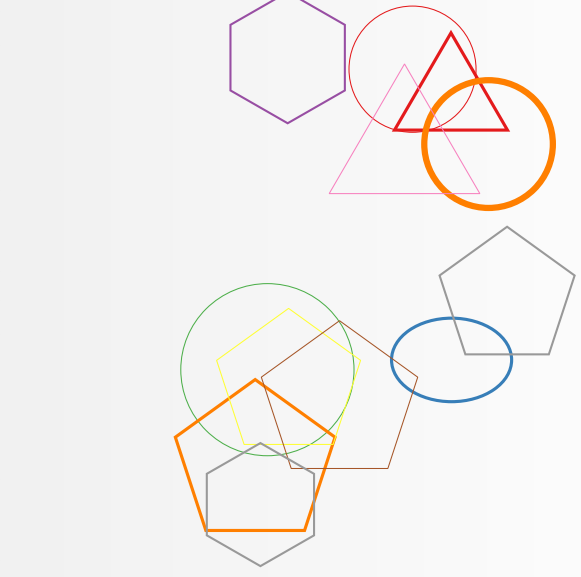[{"shape": "triangle", "thickness": 1.5, "radius": 0.56, "center": [0.776, 0.83]}, {"shape": "circle", "thickness": 0.5, "radius": 0.55, "center": [0.71, 0.879]}, {"shape": "oval", "thickness": 1.5, "radius": 0.52, "center": [0.777, 0.376]}, {"shape": "circle", "thickness": 0.5, "radius": 0.75, "center": [0.46, 0.359]}, {"shape": "hexagon", "thickness": 1, "radius": 0.57, "center": [0.495, 0.899]}, {"shape": "pentagon", "thickness": 1.5, "radius": 0.72, "center": [0.439, 0.197]}, {"shape": "circle", "thickness": 3, "radius": 0.55, "center": [0.841, 0.75]}, {"shape": "pentagon", "thickness": 0.5, "radius": 0.65, "center": [0.497, 0.335]}, {"shape": "pentagon", "thickness": 0.5, "radius": 0.71, "center": [0.584, 0.302]}, {"shape": "triangle", "thickness": 0.5, "radius": 0.75, "center": [0.696, 0.739]}, {"shape": "hexagon", "thickness": 1, "radius": 0.53, "center": [0.448, 0.125]}, {"shape": "pentagon", "thickness": 1, "radius": 0.61, "center": [0.872, 0.484]}]